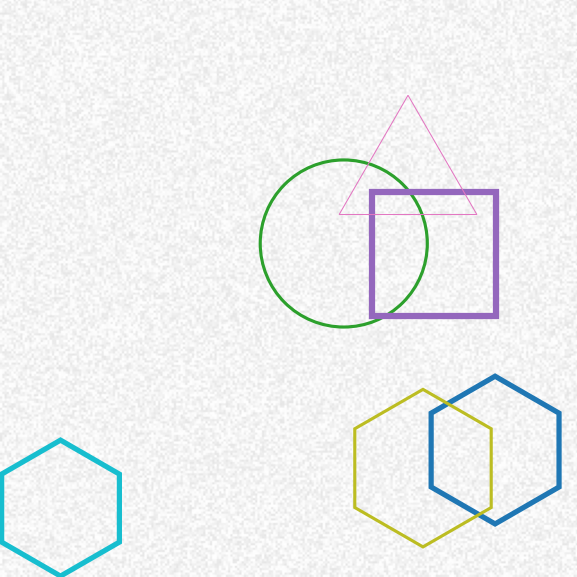[{"shape": "hexagon", "thickness": 2.5, "radius": 0.64, "center": [0.857, 0.22]}, {"shape": "circle", "thickness": 1.5, "radius": 0.72, "center": [0.595, 0.578]}, {"shape": "square", "thickness": 3, "radius": 0.54, "center": [0.751, 0.559]}, {"shape": "triangle", "thickness": 0.5, "radius": 0.69, "center": [0.707, 0.697]}, {"shape": "hexagon", "thickness": 1.5, "radius": 0.68, "center": [0.732, 0.189]}, {"shape": "hexagon", "thickness": 2.5, "radius": 0.59, "center": [0.105, 0.119]}]